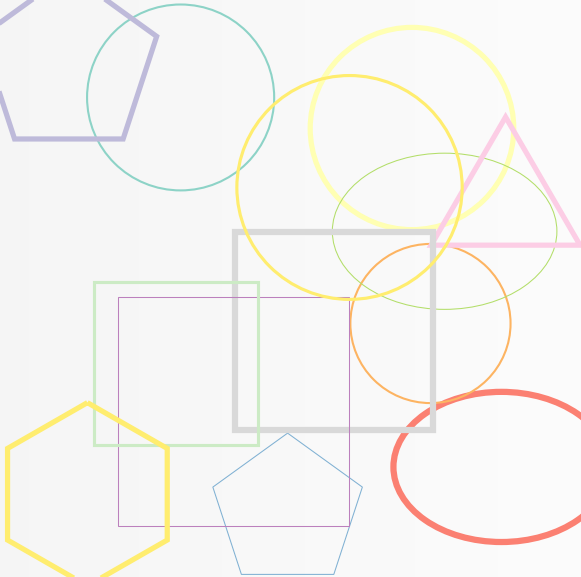[{"shape": "circle", "thickness": 1, "radius": 0.8, "center": [0.311, 0.83]}, {"shape": "circle", "thickness": 2.5, "radius": 0.88, "center": [0.709, 0.777]}, {"shape": "pentagon", "thickness": 2.5, "radius": 0.79, "center": [0.118, 0.887]}, {"shape": "oval", "thickness": 3, "radius": 0.93, "center": [0.863, 0.191]}, {"shape": "pentagon", "thickness": 0.5, "radius": 0.68, "center": [0.495, 0.114]}, {"shape": "circle", "thickness": 1, "radius": 0.69, "center": [0.741, 0.439]}, {"shape": "oval", "thickness": 0.5, "radius": 0.97, "center": [0.765, 0.599]}, {"shape": "triangle", "thickness": 2.5, "radius": 0.74, "center": [0.87, 0.649]}, {"shape": "square", "thickness": 3, "radius": 0.86, "center": [0.574, 0.426]}, {"shape": "square", "thickness": 0.5, "radius": 0.99, "center": [0.402, 0.286]}, {"shape": "square", "thickness": 1.5, "radius": 0.71, "center": [0.303, 0.369]}, {"shape": "circle", "thickness": 1.5, "radius": 0.97, "center": [0.601, 0.675]}, {"shape": "hexagon", "thickness": 2.5, "radius": 0.79, "center": [0.15, 0.143]}]